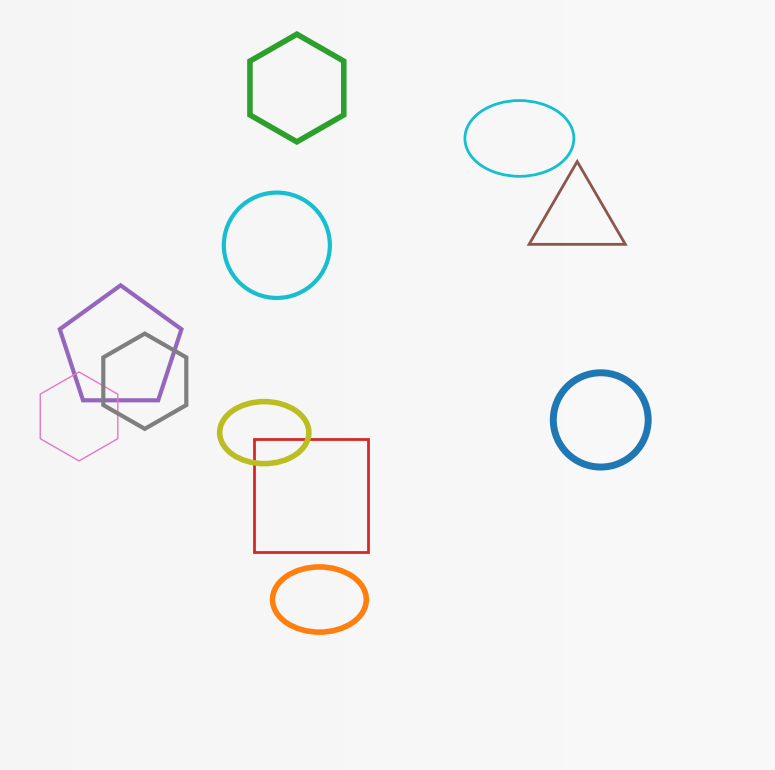[{"shape": "circle", "thickness": 2.5, "radius": 0.31, "center": [0.775, 0.455]}, {"shape": "oval", "thickness": 2, "radius": 0.3, "center": [0.412, 0.221]}, {"shape": "hexagon", "thickness": 2, "radius": 0.35, "center": [0.383, 0.886]}, {"shape": "square", "thickness": 1, "radius": 0.37, "center": [0.401, 0.357]}, {"shape": "pentagon", "thickness": 1.5, "radius": 0.41, "center": [0.156, 0.547]}, {"shape": "triangle", "thickness": 1, "radius": 0.36, "center": [0.745, 0.719]}, {"shape": "hexagon", "thickness": 0.5, "radius": 0.29, "center": [0.102, 0.459]}, {"shape": "hexagon", "thickness": 1.5, "radius": 0.31, "center": [0.187, 0.505]}, {"shape": "oval", "thickness": 2, "radius": 0.29, "center": [0.341, 0.438]}, {"shape": "oval", "thickness": 1, "radius": 0.35, "center": [0.67, 0.82]}, {"shape": "circle", "thickness": 1.5, "radius": 0.34, "center": [0.357, 0.681]}]